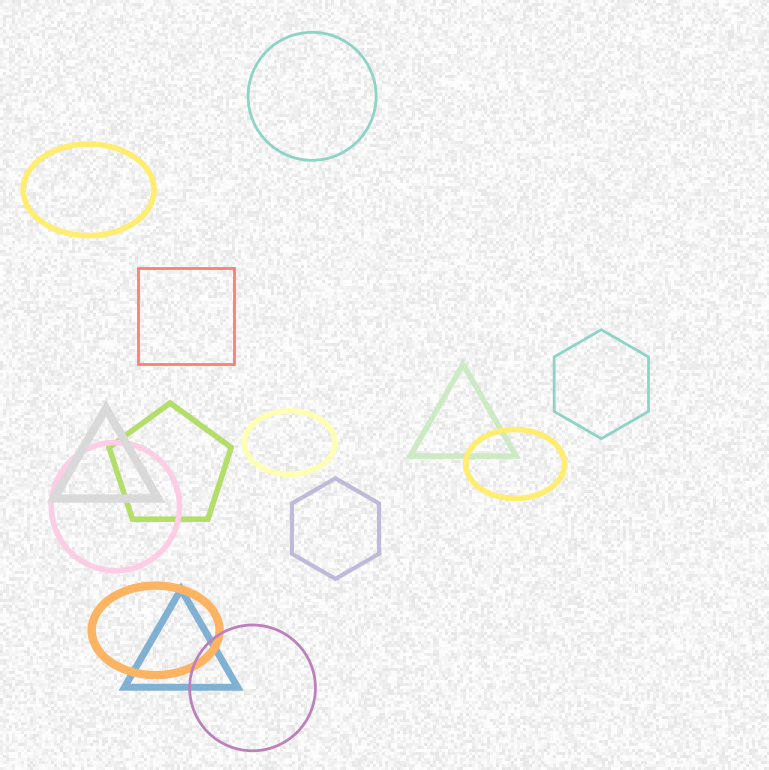[{"shape": "hexagon", "thickness": 1, "radius": 0.35, "center": [0.781, 0.501]}, {"shape": "circle", "thickness": 1, "radius": 0.42, "center": [0.405, 0.875]}, {"shape": "oval", "thickness": 2, "radius": 0.29, "center": [0.376, 0.425]}, {"shape": "hexagon", "thickness": 1.5, "radius": 0.33, "center": [0.436, 0.314]}, {"shape": "square", "thickness": 1, "radius": 0.31, "center": [0.241, 0.59]}, {"shape": "triangle", "thickness": 2.5, "radius": 0.42, "center": [0.235, 0.15]}, {"shape": "oval", "thickness": 3, "radius": 0.42, "center": [0.202, 0.181]}, {"shape": "pentagon", "thickness": 2, "radius": 0.42, "center": [0.221, 0.393]}, {"shape": "circle", "thickness": 2, "radius": 0.42, "center": [0.15, 0.342]}, {"shape": "triangle", "thickness": 3, "radius": 0.39, "center": [0.138, 0.392]}, {"shape": "circle", "thickness": 1, "radius": 0.41, "center": [0.328, 0.107]}, {"shape": "triangle", "thickness": 2, "radius": 0.4, "center": [0.601, 0.447]}, {"shape": "oval", "thickness": 2, "radius": 0.32, "center": [0.669, 0.397]}, {"shape": "oval", "thickness": 2, "radius": 0.42, "center": [0.115, 0.753]}]